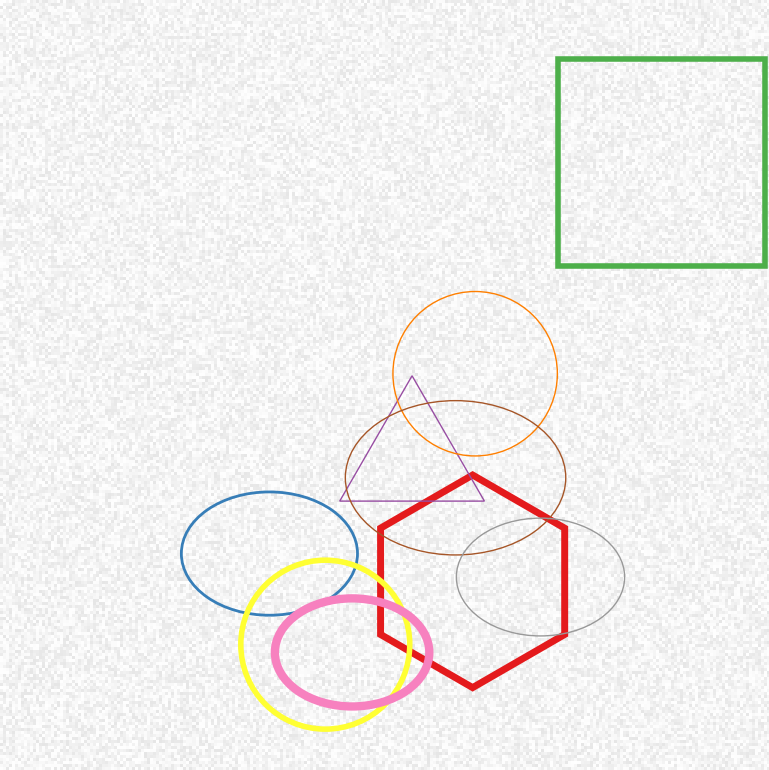[{"shape": "hexagon", "thickness": 2.5, "radius": 0.69, "center": [0.614, 0.245]}, {"shape": "oval", "thickness": 1, "radius": 0.57, "center": [0.35, 0.281]}, {"shape": "square", "thickness": 2, "radius": 0.67, "center": [0.859, 0.789]}, {"shape": "triangle", "thickness": 0.5, "radius": 0.54, "center": [0.535, 0.403]}, {"shape": "circle", "thickness": 0.5, "radius": 0.53, "center": [0.617, 0.515]}, {"shape": "circle", "thickness": 2, "radius": 0.55, "center": [0.422, 0.163]}, {"shape": "oval", "thickness": 0.5, "radius": 0.72, "center": [0.592, 0.379]}, {"shape": "oval", "thickness": 3, "radius": 0.5, "center": [0.457, 0.153]}, {"shape": "oval", "thickness": 0.5, "radius": 0.55, "center": [0.702, 0.251]}]